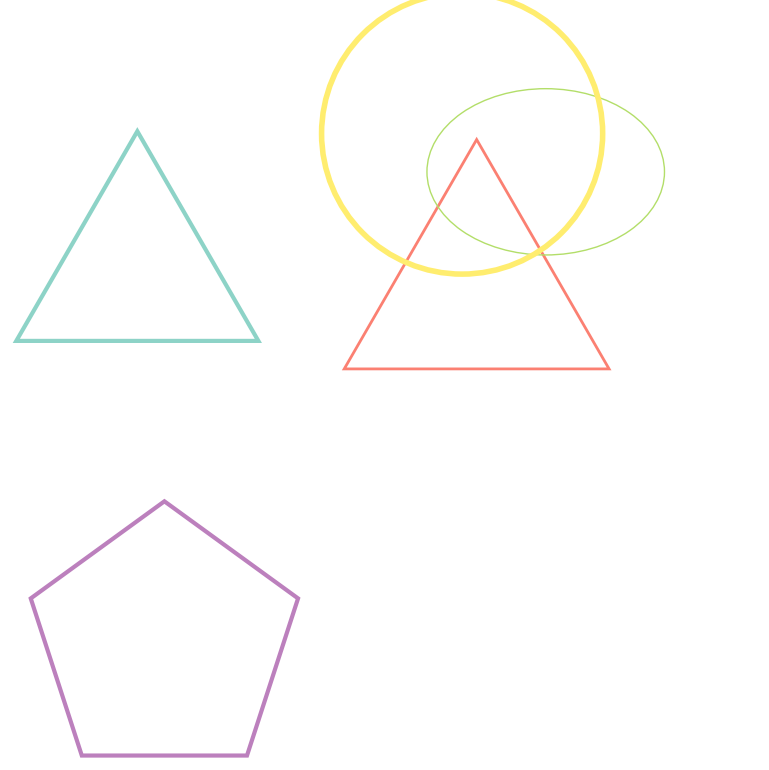[{"shape": "triangle", "thickness": 1.5, "radius": 0.91, "center": [0.178, 0.648]}, {"shape": "triangle", "thickness": 1, "radius": 0.99, "center": [0.619, 0.62]}, {"shape": "oval", "thickness": 0.5, "radius": 0.77, "center": [0.709, 0.777]}, {"shape": "pentagon", "thickness": 1.5, "radius": 0.91, "center": [0.214, 0.166]}, {"shape": "circle", "thickness": 2, "radius": 0.91, "center": [0.6, 0.827]}]